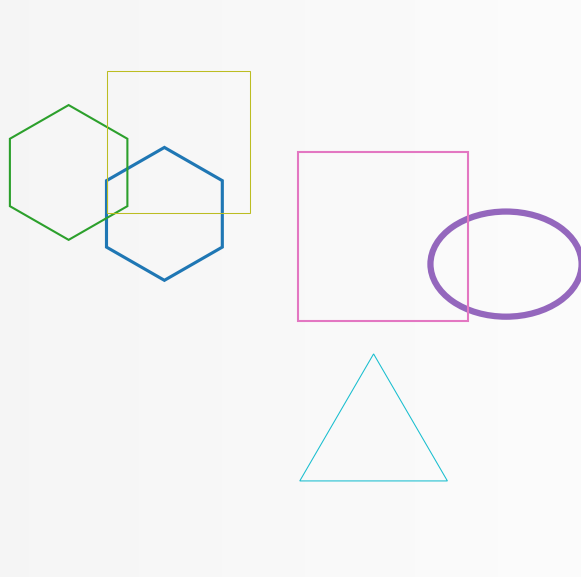[{"shape": "hexagon", "thickness": 1.5, "radius": 0.58, "center": [0.283, 0.629]}, {"shape": "hexagon", "thickness": 1, "radius": 0.58, "center": [0.118, 0.7]}, {"shape": "oval", "thickness": 3, "radius": 0.65, "center": [0.871, 0.542]}, {"shape": "square", "thickness": 1, "radius": 0.73, "center": [0.659, 0.59]}, {"shape": "square", "thickness": 0.5, "radius": 0.62, "center": [0.308, 0.754]}, {"shape": "triangle", "thickness": 0.5, "radius": 0.73, "center": [0.643, 0.24]}]